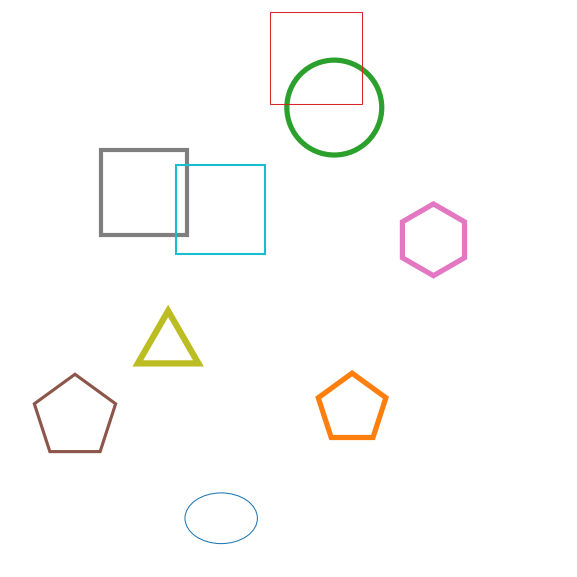[{"shape": "oval", "thickness": 0.5, "radius": 0.31, "center": [0.383, 0.102]}, {"shape": "pentagon", "thickness": 2.5, "radius": 0.31, "center": [0.61, 0.291]}, {"shape": "circle", "thickness": 2.5, "radius": 0.41, "center": [0.579, 0.813]}, {"shape": "square", "thickness": 0.5, "radius": 0.4, "center": [0.547, 0.899]}, {"shape": "pentagon", "thickness": 1.5, "radius": 0.37, "center": [0.13, 0.277]}, {"shape": "hexagon", "thickness": 2.5, "radius": 0.31, "center": [0.751, 0.584]}, {"shape": "square", "thickness": 2, "radius": 0.37, "center": [0.249, 0.666]}, {"shape": "triangle", "thickness": 3, "radius": 0.3, "center": [0.291, 0.4]}, {"shape": "square", "thickness": 1, "radius": 0.38, "center": [0.382, 0.636]}]